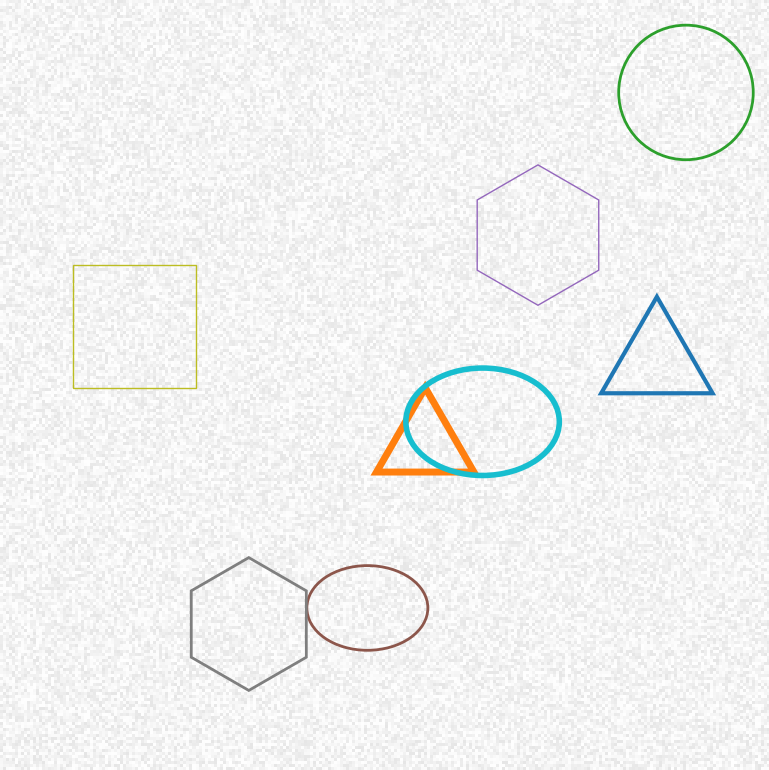[{"shape": "triangle", "thickness": 1.5, "radius": 0.42, "center": [0.853, 0.531]}, {"shape": "triangle", "thickness": 2.5, "radius": 0.37, "center": [0.552, 0.423]}, {"shape": "circle", "thickness": 1, "radius": 0.44, "center": [0.891, 0.88]}, {"shape": "hexagon", "thickness": 0.5, "radius": 0.46, "center": [0.699, 0.695]}, {"shape": "oval", "thickness": 1, "radius": 0.39, "center": [0.477, 0.21]}, {"shape": "hexagon", "thickness": 1, "radius": 0.43, "center": [0.323, 0.19]}, {"shape": "square", "thickness": 0.5, "radius": 0.4, "center": [0.175, 0.576]}, {"shape": "oval", "thickness": 2, "radius": 0.5, "center": [0.627, 0.452]}]